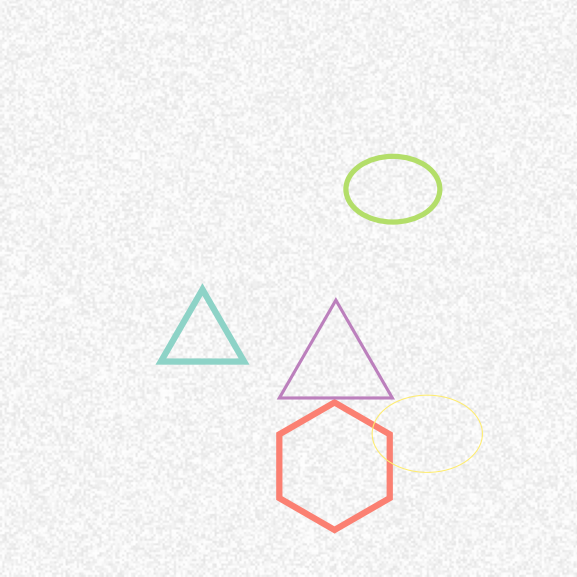[{"shape": "triangle", "thickness": 3, "radius": 0.42, "center": [0.351, 0.415]}, {"shape": "hexagon", "thickness": 3, "radius": 0.55, "center": [0.579, 0.192]}, {"shape": "oval", "thickness": 2.5, "radius": 0.41, "center": [0.68, 0.672]}, {"shape": "triangle", "thickness": 1.5, "radius": 0.56, "center": [0.582, 0.366]}, {"shape": "oval", "thickness": 0.5, "radius": 0.48, "center": [0.74, 0.248]}]